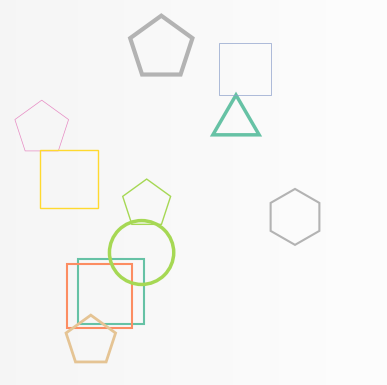[{"shape": "square", "thickness": 1.5, "radius": 0.42, "center": [0.286, 0.242]}, {"shape": "triangle", "thickness": 2.5, "radius": 0.34, "center": [0.609, 0.684]}, {"shape": "square", "thickness": 1.5, "radius": 0.42, "center": [0.257, 0.231]}, {"shape": "square", "thickness": 0.5, "radius": 0.33, "center": [0.632, 0.821]}, {"shape": "pentagon", "thickness": 0.5, "radius": 0.36, "center": [0.108, 0.667]}, {"shape": "pentagon", "thickness": 1, "radius": 0.33, "center": [0.378, 0.47]}, {"shape": "circle", "thickness": 2.5, "radius": 0.41, "center": [0.365, 0.344]}, {"shape": "square", "thickness": 1, "radius": 0.37, "center": [0.178, 0.535]}, {"shape": "pentagon", "thickness": 2, "radius": 0.34, "center": [0.234, 0.114]}, {"shape": "pentagon", "thickness": 3, "radius": 0.42, "center": [0.416, 0.875]}, {"shape": "hexagon", "thickness": 1.5, "radius": 0.36, "center": [0.761, 0.437]}]